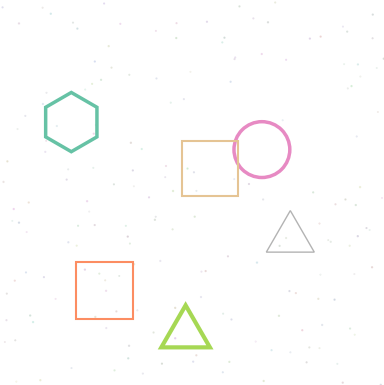[{"shape": "hexagon", "thickness": 2.5, "radius": 0.38, "center": [0.185, 0.683]}, {"shape": "square", "thickness": 1.5, "radius": 0.37, "center": [0.27, 0.246]}, {"shape": "circle", "thickness": 2.5, "radius": 0.36, "center": [0.68, 0.611]}, {"shape": "triangle", "thickness": 3, "radius": 0.36, "center": [0.482, 0.134]}, {"shape": "square", "thickness": 1.5, "radius": 0.36, "center": [0.545, 0.562]}, {"shape": "triangle", "thickness": 1, "radius": 0.36, "center": [0.754, 0.381]}]